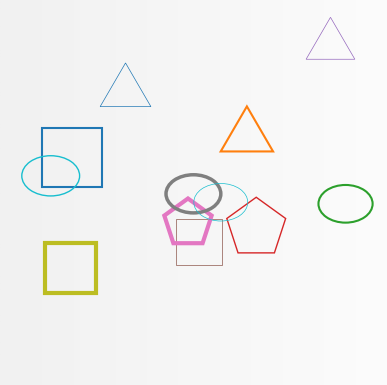[{"shape": "square", "thickness": 1.5, "radius": 0.38, "center": [0.186, 0.591]}, {"shape": "triangle", "thickness": 0.5, "radius": 0.38, "center": [0.324, 0.761]}, {"shape": "triangle", "thickness": 1.5, "radius": 0.39, "center": [0.637, 0.646]}, {"shape": "oval", "thickness": 1.5, "radius": 0.35, "center": [0.892, 0.471]}, {"shape": "pentagon", "thickness": 1, "radius": 0.4, "center": [0.661, 0.408]}, {"shape": "triangle", "thickness": 0.5, "radius": 0.36, "center": [0.853, 0.882]}, {"shape": "square", "thickness": 0.5, "radius": 0.3, "center": [0.514, 0.372]}, {"shape": "pentagon", "thickness": 3, "radius": 0.32, "center": [0.485, 0.42]}, {"shape": "oval", "thickness": 2.5, "radius": 0.35, "center": [0.499, 0.497]}, {"shape": "square", "thickness": 3, "radius": 0.33, "center": [0.182, 0.304]}, {"shape": "oval", "thickness": 0.5, "radius": 0.35, "center": [0.57, 0.475]}, {"shape": "oval", "thickness": 1, "radius": 0.37, "center": [0.131, 0.543]}]